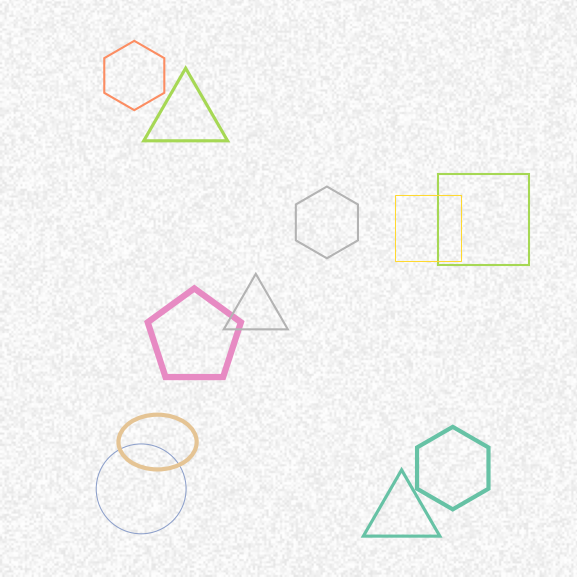[{"shape": "hexagon", "thickness": 2, "radius": 0.36, "center": [0.784, 0.189]}, {"shape": "triangle", "thickness": 1.5, "radius": 0.38, "center": [0.695, 0.109]}, {"shape": "hexagon", "thickness": 1, "radius": 0.3, "center": [0.233, 0.868]}, {"shape": "circle", "thickness": 0.5, "radius": 0.39, "center": [0.244, 0.153]}, {"shape": "pentagon", "thickness": 3, "radius": 0.42, "center": [0.336, 0.415]}, {"shape": "triangle", "thickness": 1.5, "radius": 0.42, "center": [0.321, 0.797]}, {"shape": "square", "thickness": 1, "radius": 0.39, "center": [0.838, 0.619]}, {"shape": "square", "thickness": 0.5, "radius": 0.29, "center": [0.741, 0.604]}, {"shape": "oval", "thickness": 2, "radius": 0.34, "center": [0.273, 0.234]}, {"shape": "triangle", "thickness": 1, "radius": 0.32, "center": [0.443, 0.461]}, {"shape": "hexagon", "thickness": 1, "radius": 0.31, "center": [0.566, 0.614]}]